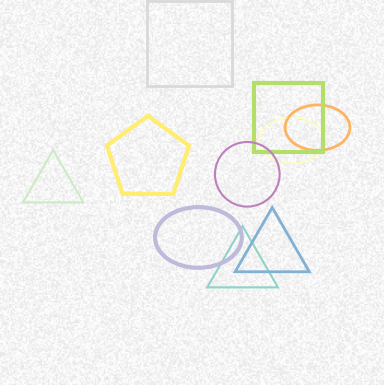[{"shape": "triangle", "thickness": 1.5, "radius": 0.53, "center": [0.63, 0.307]}, {"shape": "oval", "thickness": 1, "radius": 0.42, "center": [0.758, 0.635]}, {"shape": "oval", "thickness": 3, "radius": 0.56, "center": [0.515, 0.383]}, {"shape": "triangle", "thickness": 2, "radius": 0.56, "center": [0.707, 0.35]}, {"shape": "oval", "thickness": 2, "radius": 0.42, "center": [0.825, 0.669]}, {"shape": "square", "thickness": 3, "radius": 0.45, "center": [0.75, 0.694]}, {"shape": "square", "thickness": 2, "radius": 0.55, "center": [0.492, 0.888]}, {"shape": "circle", "thickness": 1.5, "radius": 0.42, "center": [0.642, 0.547]}, {"shape": "triangle", "thickness": 1.5, "radius": 0.45, "center": [0.138, 0.52]}, {"shape": "pentagon", "thickness": 3, "radius": 0.56, "center": [0.384, 0.587]}]